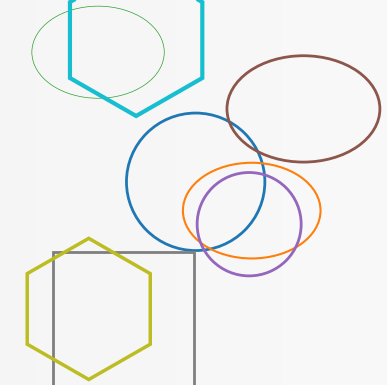[{"shape": "circle", "thickness": 2, "radius": 0.89, "center": [0.505, 0.528]}, {"shape": "oval", "thickness": 1.5, "radius": 0.89, "center": [0.65, 0.453]}, {"shape": "oval", "thickness": 0.5, "radius": 0.85, "center": [0.253, 0.864]}, {"shape": "circle", "thickness": 2, "radius": 0.67, "center": [0.643, 0.418]}, {"shape": "oval", "thickness": 2, "radius": 0.99, "center": [0.783, 0.717]}, {"shape": "square", "thickness": 2, "radius": 0.91, "center": [0.318, 0.163]}, {"shape": "hexagon", "thickness": 2.5, "radius": 0.92, "center": [0.229, 0.198]}, {"shape": "hexagon", "thickness": 3, "radius": 0.99, "center": [0.351, 0.896]}]